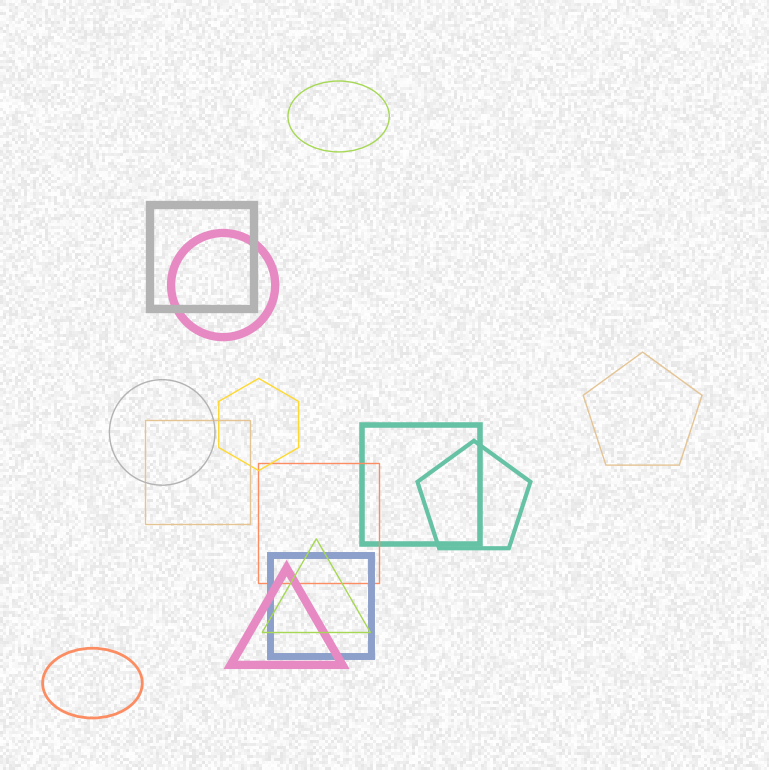[{"shape": "square", "thickness": 2, "radius": 0.38, "center": [0.547, 0.371]}, {"shape": "pentagon", "thickness": 1.5, "radius": 0.39, "center": [0.615, 0.35]}, {"shape": "square", "thickness": 0.5, "radius": 0.39, "center": [0.413, 0.321]}, {"shape": "oval", "thickness": 1, "radius": 0.32, "center": [0.12, 0.113]}, {"shape": "square", "thickness": 2.5, "radius": 0.33, "center": [0.417, 0.214]}, {"shape": "circle", "thickness": 3, "radius": 0.34, "center": [0.29, 0.63]}, {"shape": "triangle", "thickness": 3, "radius": 0.42, "center": [0.372, 0.178]}, {"shape": "oval", "thickness": 0.5, "radius": 0.33, "center": [0.44, 0.849]}, {"shape": "triangle", "thickness": 0.5, "radius": 0.41, "center": [0.411, 0.219]}, {"shape": "hexagon", "thickness": 0.5, "radius": 0.3, "center": [0.336, 0.449]}, {"shape": "square", "thickness": 0.5, "radius": 0.34, "center": [0.257, 0.387]}, {"shape": "pentagon", "thickness": 0.5, "radius": 0.41, "center": [0.835, 0.462]}, {"shape": "square", "thickness": 3, "radius": 0.34, "center": [0.262, 0.666]}, {"shape": "circle", "thickness": 0.5, "radius": 0.34, "center": [0.211, 0.438]}]